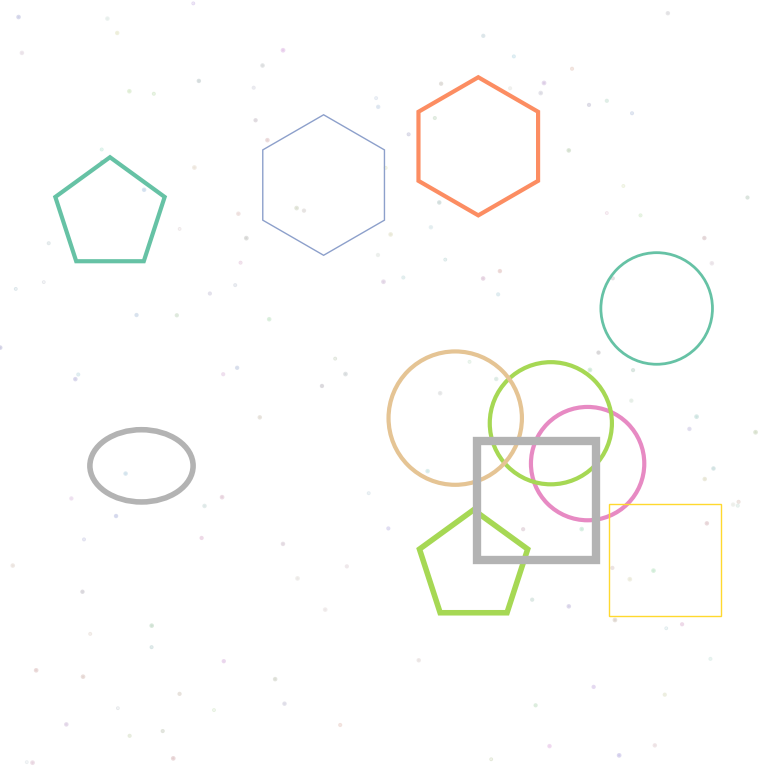[{"shape": "pentagon", "thickness": 1.5, "radius": 0.37, "center": [0.143, 0.721]}, {"shape": "circle", "thickness": 1, "radius": 0.36, "center": [0.853, 0.599]}, {"shape": "hexagon", "thickness": 1.5, "radius": 0.45, "center": [0.621, 0.81]}, {"shape": "hexagon", "thickness": 0.5, "radius": 0.46, "center": [0.42, 0.76]}, {"shape": "circle", "thickness": 1.5, "radius": 0.37, "center": [0.763, 0.398]}, {"shape": "pentagon", "thickness": 2, "radius": 0.37, "center": [0.615, 0.264]}, {"shape": "circle", "thickness": 1.5, "radius": 0.4, "center": [0.715, 0.45]}, {"shape": "square", "thickness": 0.5, "radius": 0.36, "center": [0.863, 0.273]}, {"shape": "circle", "thickness": 1.5, "radius": 0.43, "center": [0.591, 0.457]}, {"shape": "square", "thickness": 3, "radius": 0.39, "center": [0.697, 0.35]}, {"shape": "oval", "thickness": 2, "radius": 0.34, "center": [0.184, 0.395]}]